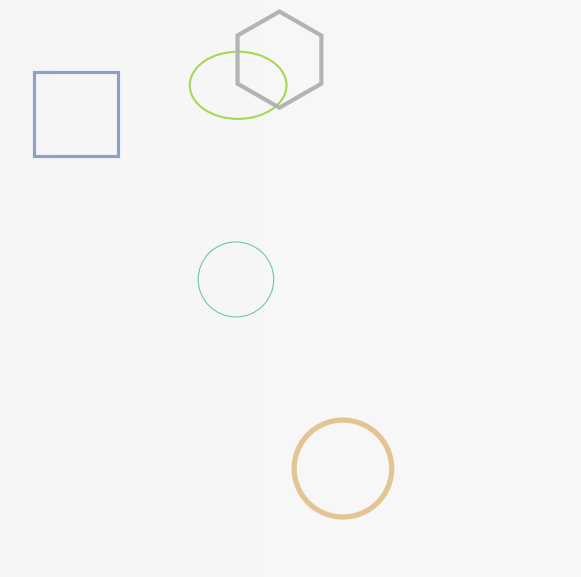[{"shape": "circle", "thickness": 0.5, "radius": 0.32, "center": [0.406, 0.515]}, {"shape": "square", "thickness": 1.5, "radius": 0.36, "center": [0.131, 0.802]}, {"shape": "oval", "thickness": 1, "radius": 0.42, "center": [0.41, 0.851]}, {"shape": "circle", "thickness": 2.5, "radius": 0.42, "center": [0.59, 0.188]}, {"shape": "hexagon", "thickness": 2, "radius": 0.42, "center": [0.481, 0.896]}]